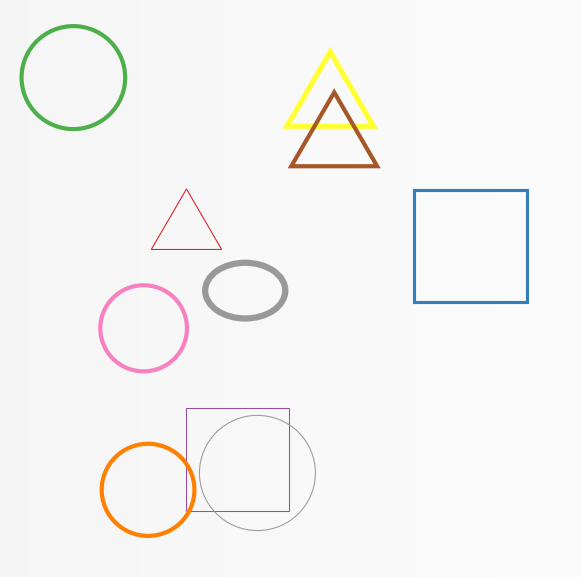[{"shape": "triangle", "thickness": 0.5, "radius": 0.35, "center": [0.321, 0.602]}, {"shape": "square", "thickness": 1.5, "radius": 0.49, "center": [0.81, 0.573]}, {"shape": "circle", "thickness": 2, "radius": 0.45, "center": [0.126, 0.865]}, {"shape": "square", "thickness": 0.5, "radius": 0.45, "center": [0.409, 0.203]}, {"shape": "circle", "thickness": 2, "radius": 0.4, "center": [0.255, 0.151]}, {"shape": "triangle", "thickness": 2.5, "radius": 0.43, "center": [0.568, 0.823]}, {"shape": "triangle", "thickness": 2, "radius": 0.43, "center": [0.575, 0.754]}, {"shape": "circle", "thickness": 2, "radius": 0.37, "center": [0.247, 0.431]}, {"shape": "oval", "thickness": 3, "radius": 0.34, "center": [0.422, 0.496]}, {"shape": "circle", "thickness": 0.5, "radius": 0.5, "center": [0.443, 0.18]}]